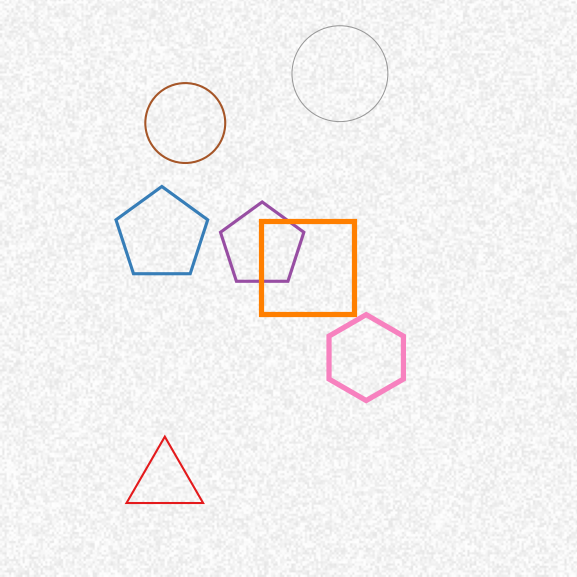[{"shape": "triangle", "thickness": 1, "radius": 0.38, "center": [0.285, 0.166]}, {"shape": "pentagon", "thickness": 1.5, "radius": 0.42, "center": [0.28, 0.593]}, {"shape": "pentagon", "thickness": 1.5, "radius": 0.38, "center": [0.454, 0.573]}, {"shape": "square", "thickness": 2.5, "radius": 0.4, "center": [0.533, 0.536]}, {"shape": "circle", "thickness": 1, "radius": 0.35, "center": [0.321, 0.786]}, {"shape": "hexagon", "thickness": 2.5, "radius": 0.37, "center": [0.634, 0.38]}, {"shape": "circle", "thickness": 0.5, "radius": 0.42, "center": [0.589, 0.872]}]